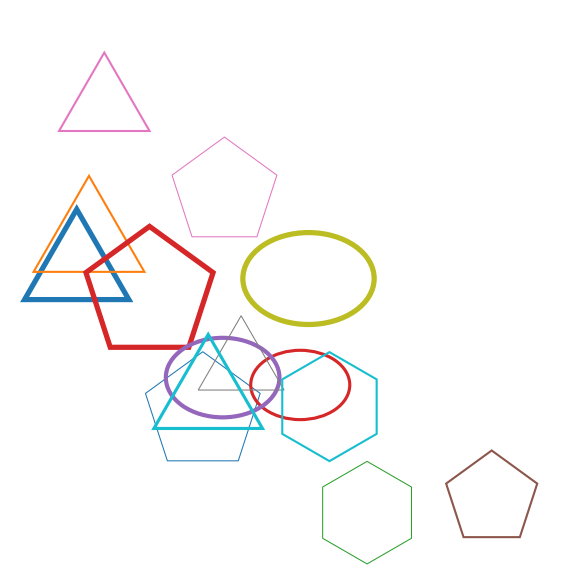[{"shape": "pentagon", "thickness": 0.5, "radius": 0.52, "center": [0.351, 0.286]}, {"shape": "triangle", "thickness": 2.5, "radius": 0.52, "center": [0.133, 0.533]}, {"shape": "triangle", "thickness": 1, "radius": 0.55, "center": [0.154, 0.584]}, {"shape": "hexagon", "thickness": 0.5, "radius": 0.44, "center": [0.636, 0.111]}, {"shape": "oval", "thickness": 1.5, "radius": 0.43, "center": [0.52, 0.333]}, {"shape": "pentagon", "thickness": 2.5, "radius": 0.58, "center": [0.259, 0.491]}, {"shape": "oval", "thickness": 2, "radius": 0.49, "center": [0.386, 0.345]}, {"shape": "pentagon", "thickness": 1, "radius": 0.41, "center": [0.851, 0.136]}, {"shape": "triangle", "thickness": 1, "radius": 0.45, "center": [0.181, 0.818]}, {"shape": "pentagon", "thickness": 0.5, "radius": 0.48, "center": [0.389, 0.666]}, {"shape": "triangle", "thickness": 0.5, "radius": 0.43, "center": [0.418, 0.367]}, {"shape": "oval", "thickness": 2.5, "radius": 0.57, "center": [0.534, 0.517]}, {"shape": "hexagon", "thickness": 1, "radius": 0.47, "center": [0.571, 0.295]}, {"shape": "triangle", "thickness": 1.5, "radius": 0.54, "center": [0.361, 0.311]}]